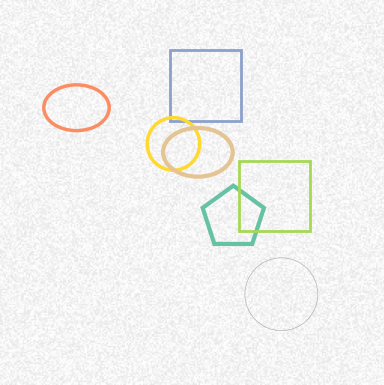[{"shape": "pentagon", "thickness": 3, "radius": 0.42, "center": [0.606, 0.434]}, {"shape": "oval", "thickness": 2.5, "radius": 0.42, "center": [0.199, 0.72]}, {"shape": "square", "thickness": 2, "radius": 0.46, "center": [0.534, 0.777]}, {"shape": "square", "thickness": 2, "radius": 0.46, "center": [0.712, 0.491]}, {"shape": "circle", "thickness": 2.5, "radius": 0.34, "center": [0.45, 0.626]}, {"shape": "oval", "thickness": 3, "radius": 0.45, "center": [0.514, 0.604]}, {"shape": "circle", "thickness": 0.5, "radius": 0.47, "center": [0.731, 0.236]}]